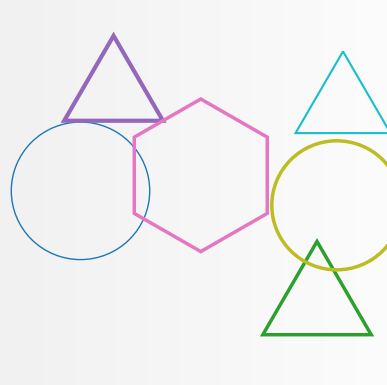[{"shape": "circle", "thickness": 1, "radius": 0.89, "center": [0.208, 0.504]}, {"shape": "triangle", "thickness": 2.5, "radius": 0.81, "center": [0.818, 0.211]}, {"shape": "triangle", "thickness": 3, "radius": 0.74, "center": [0.293, 0.76]}, {"shape": "hexagon", "thickness": 2.5, "radius": 0.99, "center": [0.518, 0.545]}, {"shape": "circle", "thickness": 2.5, "radius": 0.84, "center": [0.869, 0.467]}, {"shape": "triangle", "thickness": 1.5, "radius": 0.71, "center": [0.885, 0.725]}]